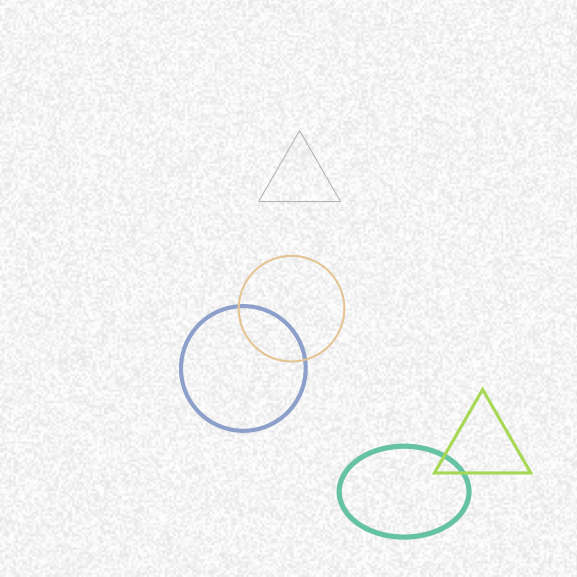[{"shape": "oval", "thickness": 2.5, "radius": 0.56, "center": [0.7, 0.148]}, {"shape": "circle", "thickness": 2, "radius": 0.54, "center": [0.421, 0.361]}, {"shape": "triangle", "thickness": 1.5, "radius": 0.48, "center": [0.836, 0.228]}, {"shape": "circle", "thickness": 1, "radius": 0.46, "center": [0.505, 0.465]}, {"shape": "triangle", "thickness": 0.5, "radius": 0.41, "center": [0.519, 0.691]}]